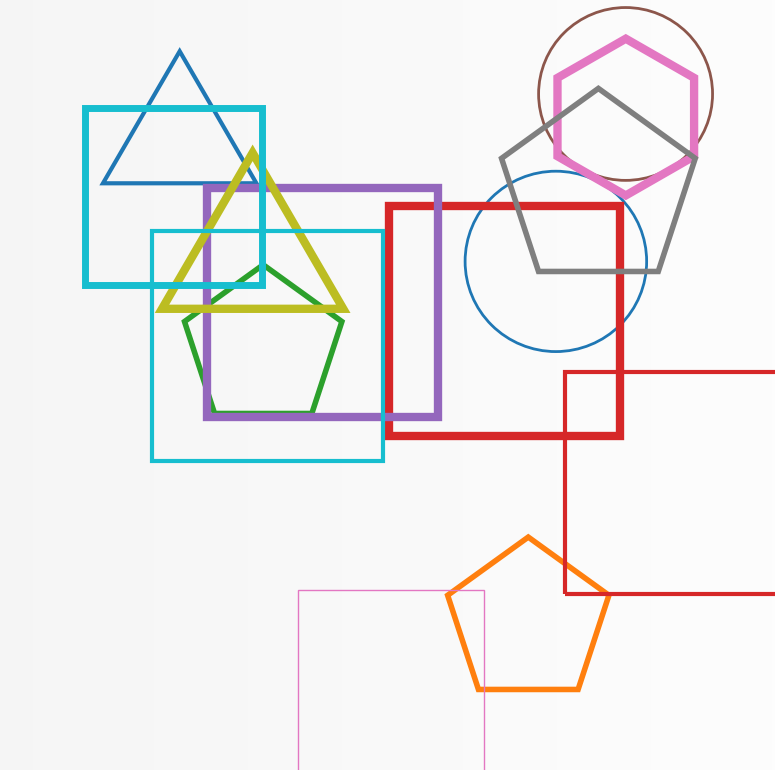[{"shape": "circle", "thickness": 1, "radius": 0.59, "center": [0.717, 0.661]}, {"shape": "triangle", "thickness": 1.5, "radius": 0.57, "center": [0.232, 0.819]}, {"shape": "pentagon", "thickness": 2, "radius": 0.55, "center": [0.682, 0.193]}, {"shape": "pentagon", "thickness": 2, "radius": 0.53, "center": [0.34, 0.549]}, {"shape": "square", "thickness": 1.5, "radius": 0.72, "center": [0.874, 0.373]}, {"shape": "square", "thickness": 3, "radius": 0.75, "center": [0.651, 0.583]}, {"shape": "square", "thickness": 3, "radius": 0.75, "center": [0.416, 0.607]}, {"shape": "circle", "thickness": 1, "radius": 0.56, "center": [0.807, 0.878]}, {"shape": "hexagon", "thickness": 3, "radius": 0.51, "center": [0.807, 0.848]}, {"shape": "square", "thickness": 0.5, "radius": 0.6, "center": [0.505, 0.114]}, {"shape": "pentagon", "thickness": 2, "radius": 0.66, "center": [0.772, 0.754]}, {"shape": "triangle", "thickness": 3, "radius": 0.68, "center": [0.326, 0.666]}, {"shape": "square", "thickness": 2.5, "radius": 0.57, "center": [0.224, 0.745]}, {"shape": "square", "thickness": 1.5, "radius": 0.74, "center": [0.345, 0.551]}]